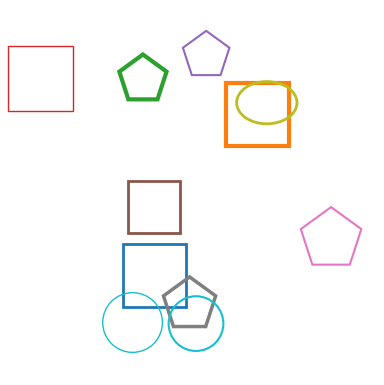[{"shape": "square", "thickness": 2, "radius": 0.41, "center": [0.4, 0.284]}, {"shape": "square", "thickness": 3, "radius": 0.41, "center": [0.669, 0.702]}, {"shape": "pentagon", "thickness": 3, "radius": 0.32, "center": [0.371, 0.794]}, {"shape": "square", "thickness": 1, "radius": 0.42, "center": [0.106, 0.796]}, {"shape": "pentagon", "thickness": 1.5, "radius": 0.32, "center": [0.536, 0.856]}, {"shape": "square", "thickness": 2, "radius": 0.34, "center": [0.4, 0.462]}, {"shape": "pentagon", "thickness": 1.5, "radius": 0.41, "center": [0.86, 0.379]}, {"shape": "pentagon", "thickness": 2.5, "radius": 0.36, "center": [0.492, 0.209]}, {"shape": "oval", "thickness": 2, "radius": 0.39, "center": [0.693, 0.733]}, {"shape": "circle", "thickness": 1, "radius": 0.39, "center": [0.344, 0.162]}, {"shape": "circle", "thickness": 1.5, "radius": 0.36, "center": [0.509, 0.16]}]